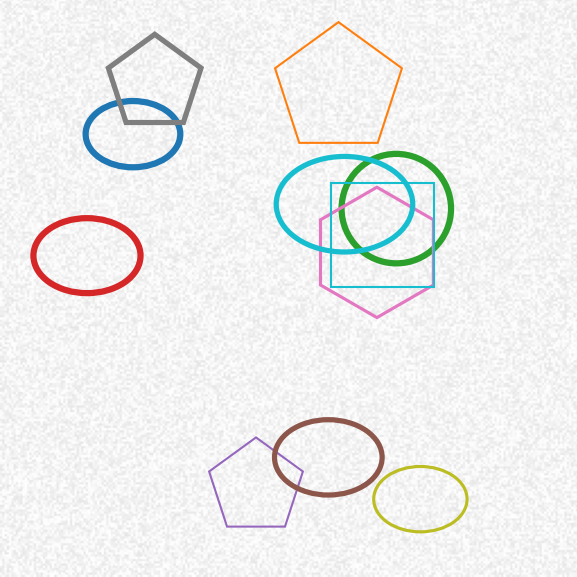[{"shape": "oval", "thickness": 3, "radius": 0.41, "center": [0.23, 0.767]}, {"shape": "pentagon", "thickness": 1, "radius": 0.58, "center": [0.586, 0.845]}, {"shape": "circle", "thickness": 3, "radius": 0.47, "center": [0.686, 0.638]}, {"shape": "oval", "thickness": 3, "radius": 0.46, "center": [0.151, 0.556]}, {"shape": "pentagon", "thickness": 1, "radius": 0.43, "center": [0.443, 0.156]}, {"shape": "oval", "thickness": 2.5, "radius": 0.47, "center": [0.569, 0.207]}, {"shape": "hexagon", "thickness": 1.5, "radius": 0.56, "center": [0.653, 0.562]}, {"shape": "pentagon", "thickness": 2.5, "radius": 0.42, "center": [0.268, 0.855]}, {"shape": "oval", "thickness": 1.5, "radius": 0.4, "center": [0.728, 0.135]}, {"shape": "square", "thickness": 1, "radius": 0.45, "center": [0.662, 0.592]}, {"shape": "oval", "thickness": 2.5, "radius": 0.59, "center": [0.596, 0.646]}]